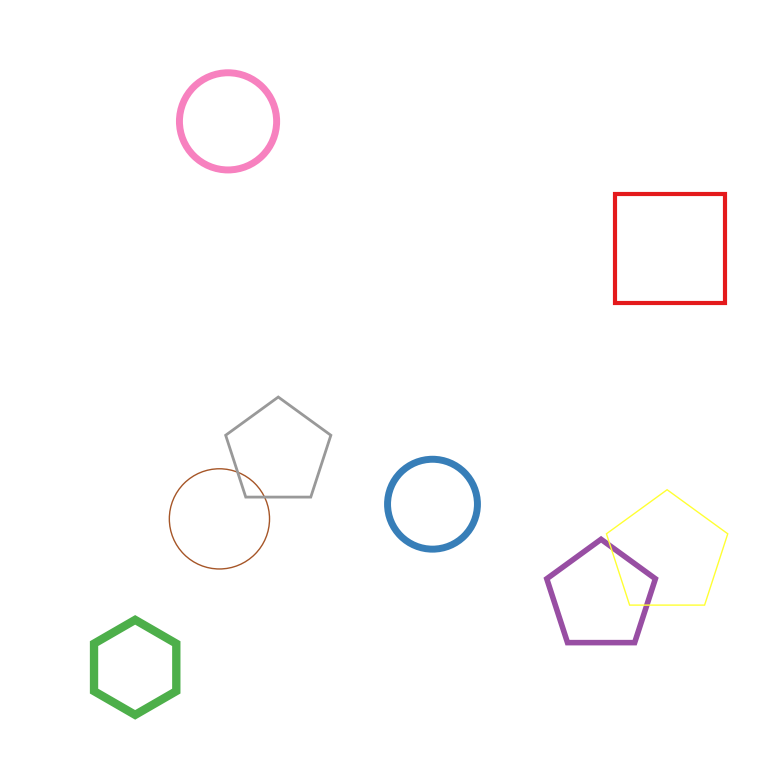[{"shape": "square", "thickness": 1.5, "radius": 0.36, "center": [0.87, 0.677]}, {"shape": "circle", "thickness": 2.5, "radius": 0.29, "center": [0.562, 0.345]}, {"shape": "hexagon", "thickness": 3, "radius": 0.31, "center": [0.176, 0.133]}, {"shape": "pentagon", "thickness": 2, "radius": 0.37, "center": [0.781, 0.225]}, {"shape": "pentagon", "thickness": 0.5, "radius": 0.41, "center": [0.866, 0.281]}, {"shape": "circle", "thickness": 0.5, "radius": 0.33, "center": [0.285, 0.326]}, {"shape": "circle", "thickness": 2.5, "radius": 0.32, "center": [0.296, 0.842]}, {"shape": "pentagon", "thickness": 1, "radius": 0.36, "center": [0.361, 0.413]}]